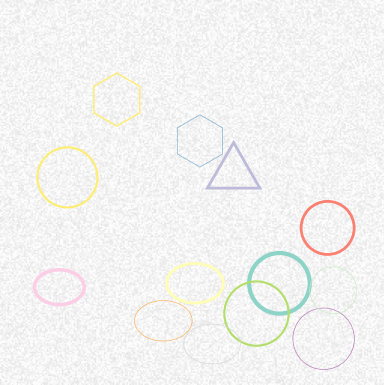[{"shape": "circle", "thickness": 3, "radius": 0.39, "center": [0.726, 0.264]}, {"shape": "oval", "thickness": 2, "radius": 0.37, "center": [0.506, 0.264]}, {"shape": "triangle", "thickness": 2, "radius": 0.39, "center": [0.607, 0.551]}, {"shape": "circle", "thickness": 2, "radius": 0.34, "center": [0.851, 0.408]}, {"shape": "hexagon", "thickness": 0.5, "radius": 0.34, "center": [0.519, 0.634]}, {"shape": "oval", "thickness": 0.5, "radius": 0.37, "center": [0.424, 0.167]}, {"shape": "circle", "thickness": 1.5, "radius": 0.42, "center": [0.666, 0.185]}, {"shape": "oval", "thickness": 2.5, "radius": 0.32, "center": [0.154, 0.254]}, {"shape": "oval", "thickness": 0.5, "radius": 0.37, "center": [0.551, 0.106]}, {"shape": "circle", "thickness": 0.5, "radius": 0.4, "center": [0.841, 0.12]}, {"shape": "circle", "thickness": 0.5, "radius": 0.31, "center": [0.866, 0.246]}, {"shape": "circle", "thickness": 1.5, "radius": 0.39, "center": [0.175, 0.539]}, {"shape": "hexagon", "thickness": 1, "radius": 0.34, "center": [0.303, 0.741]}]